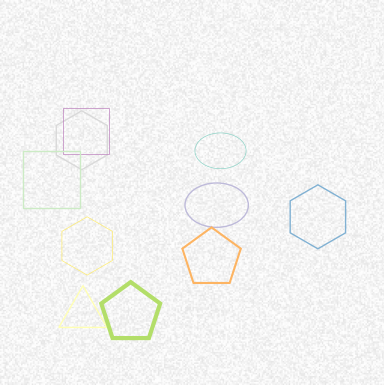[{"shape": "oval", "thickness": 0.5, "radius": 0.33, "center": [0.573, 0.608]}, {"shape": "triangle", "thickness": 1, "radius": 0.36, "center": [0.216, 0.186]}, {"shape": "oval", "thickness": 1, "radius": 0.41, "center": [0.563, 0.467]}, {"shape": "hexagon", "thickness": 1, "radius": 0.42, "center": [0.826, 0.437]}, {"shape": "pentagon", "thickness": 1.5, "radius": 0.4, "center": [0.55, 0.33]}, {"shape": "pentagon", "thickness": 3, "radius": 0.4, "center": [0.34, 0.187]}, {"shape": "hexagon", "thickness": 1, "radius": 0.38, "center": [0.212, 0.636]}, {"shape": "square", "thickness": 0.5, "radius": 0.3, "center": [0.223, 0.66]}, {"shape": "square", "thickness": 1, "radius": 0.37, "center": [0.133, 0.534]}, {"shape": "hexagon", "thickness": 0.5, "radius": 0.38, "center": [0.226, 0.361]}]